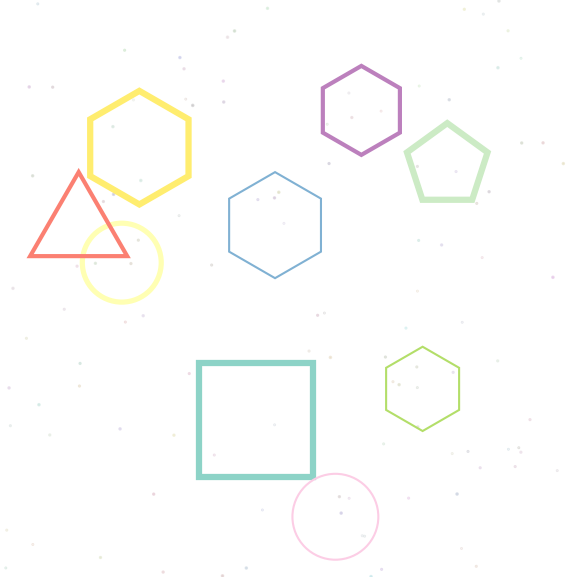[{"shape": "square", "thickness": 3, "radius": 0.49, "center": [0.443, 0.272]}, {"shape": "circle", "thickness": 2.5, "radius": 0.34, "center": [0.211, 0.544]}, {"shape": "triangle", "thickness": 2, "radius": 0.49, "center": [0.136, 0.604]}, {"shape": "hexagon", "thickness": 1, "radius": 0.46, "center": [0.476, 0.609]}, {"shape": "hexagon", "thickness": 1, "radius": 0.36, "center": [0.732, 0.326]}, {"shape": "circle", "thickness": 1, "radius": 0.37, "center": [0.581, 0.104]}, {"shape": "hexagon", "thickness": 2, "radius": 0.39, "center": [0.626, 0.808]}, {"shape": "pentagon", "thickness": 3, "radius": 0.37, "center": [0.774, 0.713]}, {"shape": "hexagon", "thickness": 3, "radius": 0.49, "center": [0.241, 0.743]}]